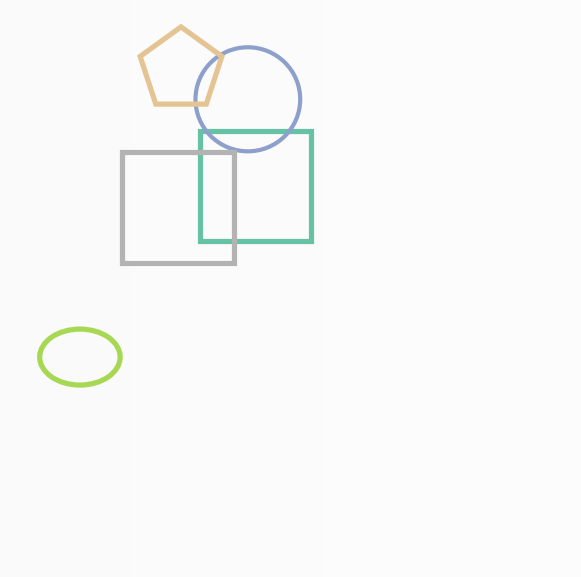[{"shape": "square", "thickness": 2.5, "radius": 0.48, "center": [0.439, 0.677]}, {"shape": "circle", "thickness": 2, "radius": 0.45, "center": [0.426, 0.827]}, {"shape": "oval", "thickness": 2.5, "radius": 0.35, "center": [0.137, 0.381]}, {"shape": "pentagon", "thickness": 2.5, "radius": 0.37, "center": [0.311, 0.879]}, {"shape": "square", "thickness": 2.5, "radius": 0.48, "center": [0.306, 0.64]}]